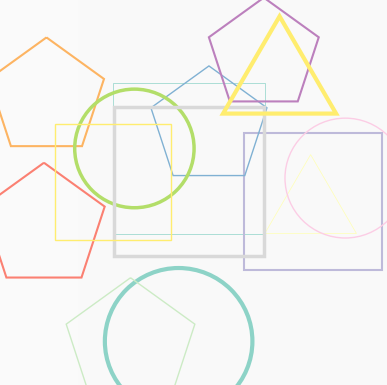[{"shape": "circle", "thickness": 3, "radius": 0.95, "center": [0.461, 0.113]}, {"shape": "square", "thickness": 0.5, "radius": 0.98, "center": [0.488, 0.588]}, {"shape": "triangle", "thickness": 0.5, "radius": 0.68, "center": [0.802, 0.462]}, {"shape": "square", "thickness": 1.5, "radius": 0.89, "center": [0.808, 0.476]}, {"shape": "pentagon", "thickness": 1.5, "radius": 0.82, "center": [0.113, 0.412]}, {"shape": "pentagon", "thickness": 1, "radius": 0.79, "center": [0.539, 0.671]}, {"shape": "pentagon", "thickness": 1.5, "radius": 0.78, "center": [0.12, 0.747]}, {"shape": "circle", "thickness": 2.5, "radius": 0.77, "center": [0.347, 0.614]}, {"shape": "circle", "thickness": 1, "radius": 0.78, "center": [0.891, 0.537]}, {"shape": "square", "thickness": 2.5, "radius": 0.97, "center": [0.488, 0.528]}, {"shape": "pentagon", "thickness": 1.5, "radius": 0.75, "center": [0.681, 0.857]}, {"shape": "pentagon", "thickness": 1, "radius": 0.87, "center": [0.337, 0.104]}, {"shape": "square", "thickness": 1, "radius": 0.75, "center": [0.291, 0.527]}, {"shape": "triangle", "thickness": 3, "radius": 0.84, "center": [0.721, 0.789]}]